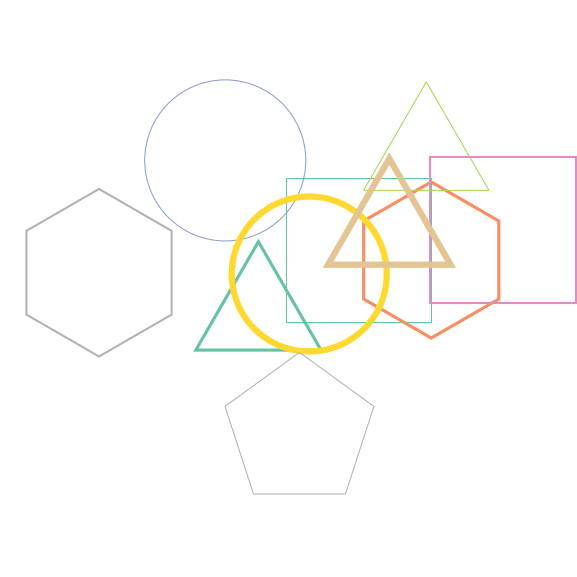[{"shape": "square", "thickness": 0.5, "radius": 0.62, "center": [0.62, 0.567]}, {"shape": "triangle", "thickness": 1.5, "radius": 0.63, "center": [0.447, 0.456]}, {"shape": "hexagon", "thickness": 1.5, "radius": 0.68, "center": [0.747, 0.549]}, {"shape": "circle", "thickness": 0.5, "radius": 0.7, "center": [0.39, 0.721]}, {"shape": "square", "thickness": 1, "radius": 0.63, "center": [0.871, 0.601]}, {"shape": "triangle", "thickness": 0.5, "radius": 0.63, "center": [0.738, 0.732]}, {"shape": "circle", "thickness": 3, "radius": 0.67, "center": [0.536, 0.525]}, {"shape": "triangle", "thickness": 3, "radius": 0.61, "center": [0.674, 0.602]}, {"shape": "pentagon", "thickness": 0.5, "radius": 0.68, "center": [0.519, 0.253]}, {"shape": "hexagon", "thickness": 1, "radius": 0.73, "center": [0.171, 0.527]}]